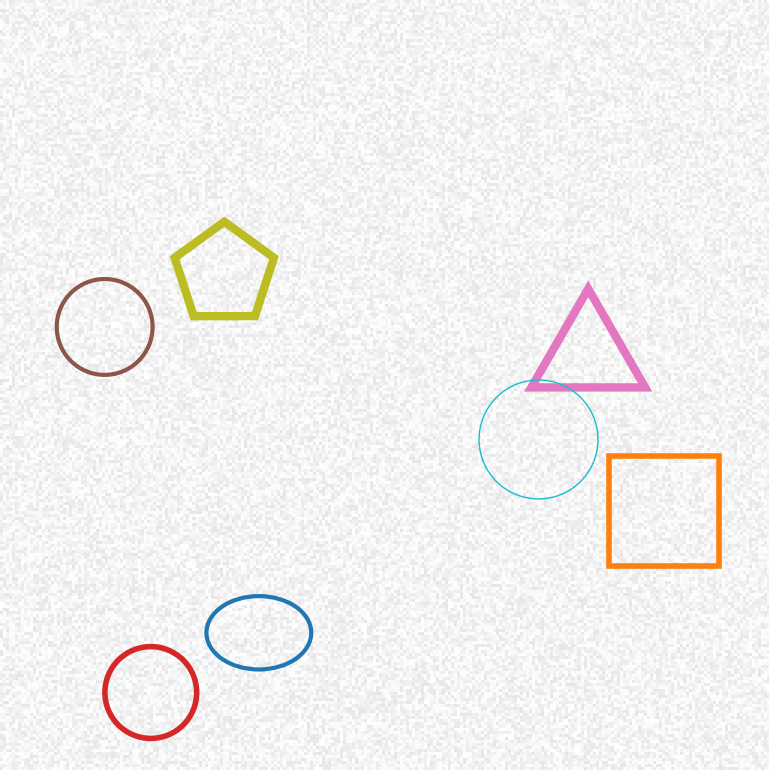[{"shape": "oval", "thickness": 1.5, "radius": 0.34, "center": [0.336, 0.178]}, {"shape": "square", "thickness": 2, "radius": 0.36, "center": [0.863, 0.337]}, {"shape": "circle", "thickness": 2, "radius": 0.3, "center": [0.196, 0.101]}, {"shape": "circle", "thickness": 1.5, "radius": 0.31, "center": [0.136, 0.575]}, {"shape": "triangle", "thickness": 3, "radius": 0.43, "center": [0.764, 0.54]}, {"shape": "pentagon", "thickness": 3, "radius": 0.34, "center": [0.291, 0.644]}, {"shape": "circle", "thickness": 0.5, "radius": 0.39, "center": [0.699, 0.429]}]